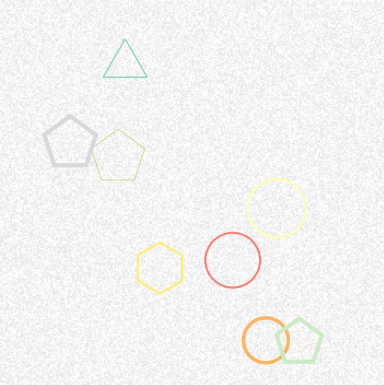[{"shape": "triangle", "thickness": 1, "radius": 0.33, "center": [0.325, 0.832]}, {"shape": "circle", "thickness": 1.5, "radius": 0.38, "center": [0.719, 0.459]}, {"shape": "circle", "thickness": 1.5, "radius": 0.36, "center": [0.604, 0.324]}, {"shape": "circle", "thickness": 2.5, "radius": 0.29, "center": [0.691, 0.116]}, {"shape": "pentagon", "thickness": 0.5, "radius": 0.36, "center": [0.307, 0.591]}, {"shape": "pentagon", "thickness": 3, "radius": 0.35, "center": [0.182, 0.628]}, {"shape": "pentagon", "thickness": 3, "radius": 0.31, "center": [0.777, 0.111]}, {"shape": "hexagon", "thickness": 1.5, "radius": 0.33, "center": [0.415, 0.304]}]